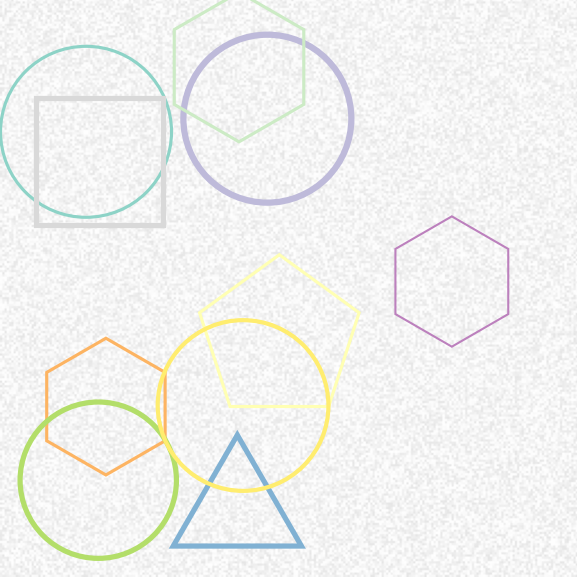[{"shape": "circle", "thickness": 1.5, "radius": 0.74, "center": [0.149, 0.771]}, {"shape": "pentagon", "thickness": 1.5, "radius": 0.73, "center": [0.484, 0.413]}, {"shape": "circle", "thickness": 3, "radius": 0.73, "center": [0.463, 0.794]}, {"shape": "triangle", "thickness": 2.5, "radius": 0.64, "center": [0.411, 0.118]}, {"shape": "hexagon", "thickness": 1.5, "radius": 0.59, "center": [0.183, 0.295]}, {"shape": "circle", "thickness": 2.5, "radius": 0.68, "center": [0.17, 0.168]}, {"shape": "square", "thickness": 2.5, "radius": 0.55, "center": [0.172, 0.719]}, {"shape": "hexagon", "thickness": 1, "radius": 0.56, "center": [0.782, 0.512]}, {"shape": "hexagon", "thickness": 1.5, "radius": 0.65, "center": [0.414, 0.883]}, {"shape": "circle", "thickness": 2, "radius": 0.74, "center": [0.421, 0.297]}]